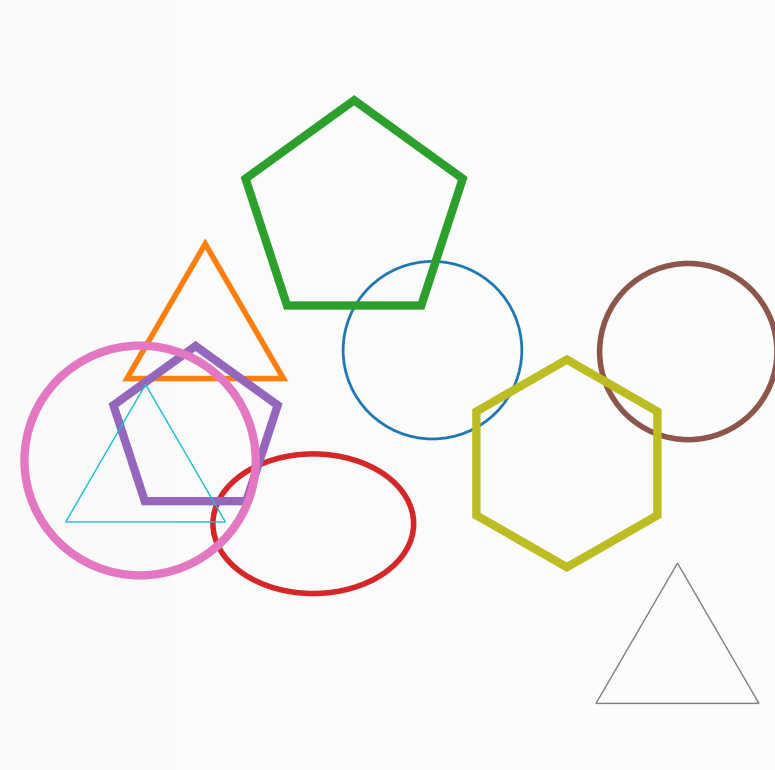[{"shape": "circle", "thickness": 1, "radius": 0.58, "center": [0.558, 0.545]}, {"shape": "triangle", "thickness": 2, "radius": 0.58, "center": [0.265, 0.567]}, {"shape": "pentagon", "thickness": 3, "radius": 0.74, "center": [0.457, 0.722]}, {"shape": "oval", "thickness": 2, "radius": 0.65, "center": [0.404, 0.32]}, {"shape": "pentagon", "thickness": 3, "radius": 0.56, "center": [0.252, 0.439]}, {"shape": "circle", "thickness": 2, "radius": 0.57, "center": [0.888, 0.543]}, {"shape": "circle", "thickness": 3, "radius": 0.75, "center": [0.181, 0.402]}, {"shape": "triangle", "thickness": 0.5, "radius": 0.61, "center": [0.874, 0.147]}, {"shape": "hexagon", "thickness": 3, "radius": 0.67, "center": [0.731, 0.398]}, {"shape": "triangle", "thickness": 0.5, "radius": 0.59, "center": [0.188, 0.382]}]